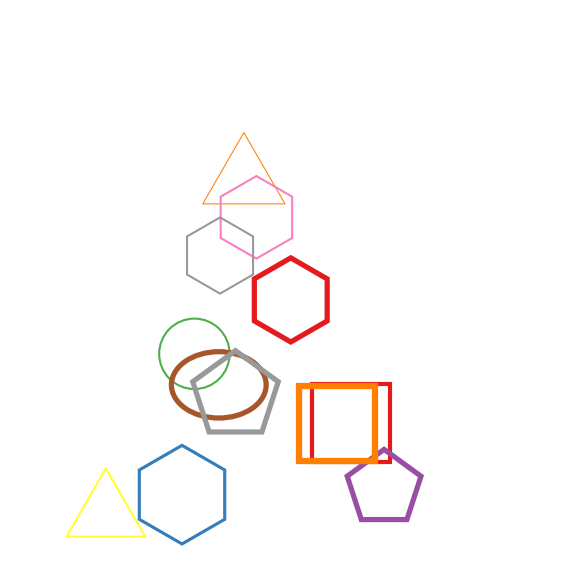[{"shape": "hexagon", "thickness": 2.5, "radius": 0.36, "center": [0.503, 0.48]}, {"shape": "square", "thickness": 2, "radius": 0.34, "center": [0.607, 0.266]}, {"shape": "hexagon", "thickness": 1.5, "radius": 0.43, "center": [0.315, 0.143]}, {"shape": "circle", "thickness": 1, "radius": 0.3, "center": [0.337, 0.386]}, {"shape": "pentagon", "thickness": 2.5, "radius": 0.34, "center": [0.665, 0.154]}, {"shape": "square", "thickness": 3, "radius": 0.33, "center": [0.583, 0.266]}, {"shape": "triangle", "thickness": 0.5, "radius": 0.41, "center": [0.422, 0.687]}, {"shape": "triangle", "thickness": 1, "radius": 0.39, "center": [0.183, 0.109]}, {"shape": "oval", "thickness": 2.5, "radius": 0.41, "center": [0.379, 0.333]}, {"shape": "hexagon", "thickness": 1, "radius": 0.36, "center": [0.444, 0.623]}, {"shape": "pentagon", "thickness": 2.5, "radius": 0.39, "center": [0.408, 0.314]}, {"shape": "hexagon", "thickness": 1, "radius": 0.33, "center": [0.381, 0.557]}]